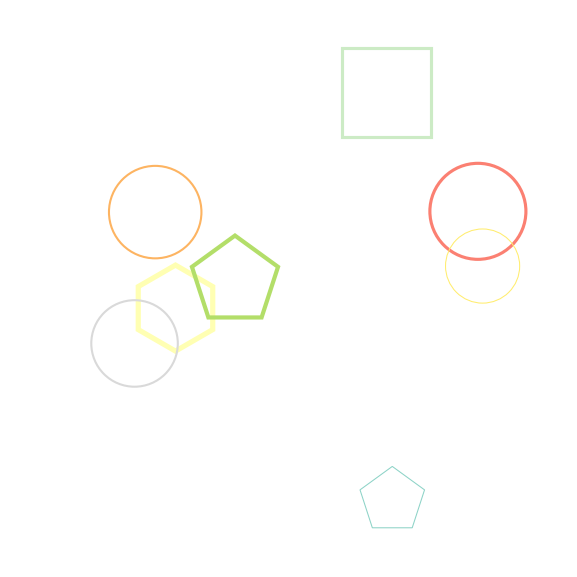[{"shape": "pentagon", "thickness": 0.5, "radius": 0.29, "center": [0.679, 0.133]}, {"shape": "hexagon", "thickness": 2.5, "radius": 0.37, "center": [0.304, 0.466]}, {"shape": "circle", "thickness": 1.5, "radius": 0.42, "center": [0.828, 0.633]}, {"shape": "circle", "thickness": 1, "radius": 0.4, "center": [0.269, 0.632]}, {"shape": "pentagon", "thickness": 2, "radius": 0.39, "center": [0.407, 0.513]}, {"shape": "circle", "thickness": 1, "radius": 0.37, "center": [0.233, 0.404]}, {"shape": "square", "thickness": 1.5, "radius": 0.39, "center": [0.669, 0.839]}, {"shape": "circle", "thickness": 0.5, "radius": 0.32, "center": [0.836, 0.538]}]